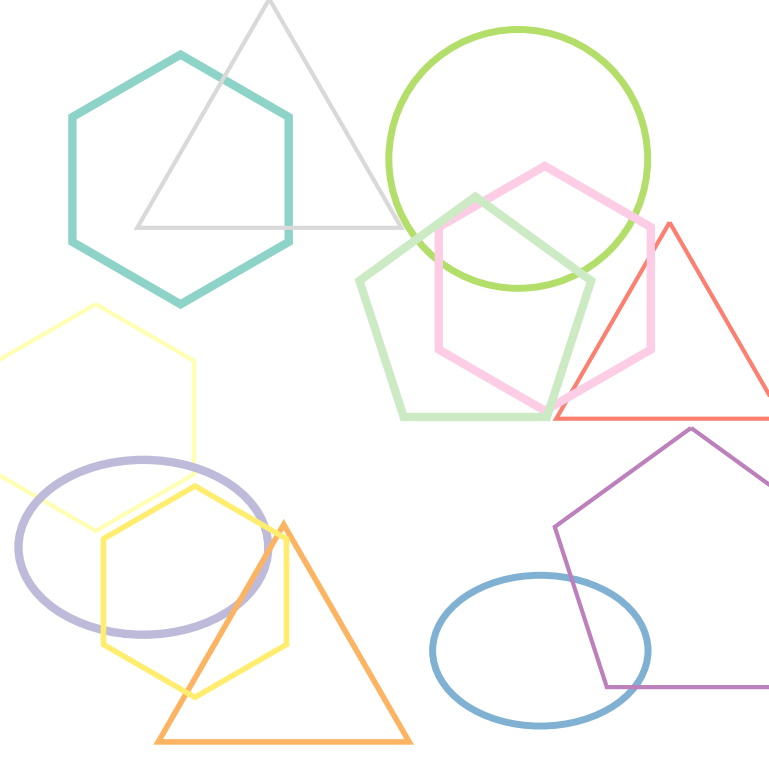[{"shape": "hexagon", "thickness": 3, "radius": 0.81, "center": [0.235, 0.767]}, {"shape": "hexagon", "thickness": 1.5, "radius": 0.74, "center": [0.124, 0.458]}, {"shape": "oval", "thickness": 3, "radius": 0.81, "center": [0.186, 0.289]}, {"shape": "triangle", "thickness": 1.5, "radius": 0.85, "center": [0.87, 0.541]}, {"shape": "oval", "thickness": 2.5, "radius": 0.7, "center": [0.702, 0.155]}, {"shape": "triangle", "thickness": 2, "radius": 0.94, "center": [0.368, 0.131]}, {"shape": "circle", "thickness": 2.5, "radius": 0.84, "center": [0.673, 0.794]}, {"shape": "hexagon", "thickness": 3, "radius": 0.79, "center": [0.708, 0.626]}, {"shape": "triangle", "thickness": 1.5, "radius": 0.99, "center": [0.35, 0.803]}, {"shape": "pentagon", "thickness": 1.5, "radius": 0.93, "center": [0.897, 0.258]}, {"shape": "pentagon", "thickness": 3, "radius": 0.79, "center": [0.617, 0.586]}, {"shape": "hexagon", "thickness": 2, "radius": 0.69, "center": [0.253, 0.232]}]